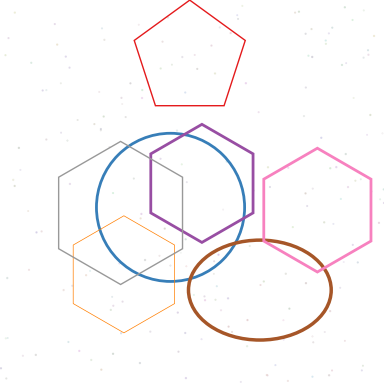[{"shape": "pentagon", "thickness": 1, "radius": 0.76, "center": [0.493, 0.848]}, {"shape": "circle", "thickness": 2, "radius": 0.96, "center": [0.443, 0.461]}, {"shape": "hexagon", "thickness": 2, "radius": 0.77, "center": [0.524, 0.524]}, {"shape": "hexagon", "thickness": 0.5, "radius": 0.76, "center": [0.322, 0.288]}, {"shape": "oval", "thickness": 2.5, "radius": 0.93, "center": [0.675, 0.247]}, {"shape": "hexagon", "thickness": 2, "radius": 0.8, "center": [0.824, 0.454]}, {"shape": "hexagon", "thickness": 1, "radius": 0.93, "center": [0.313, 0.447]}]